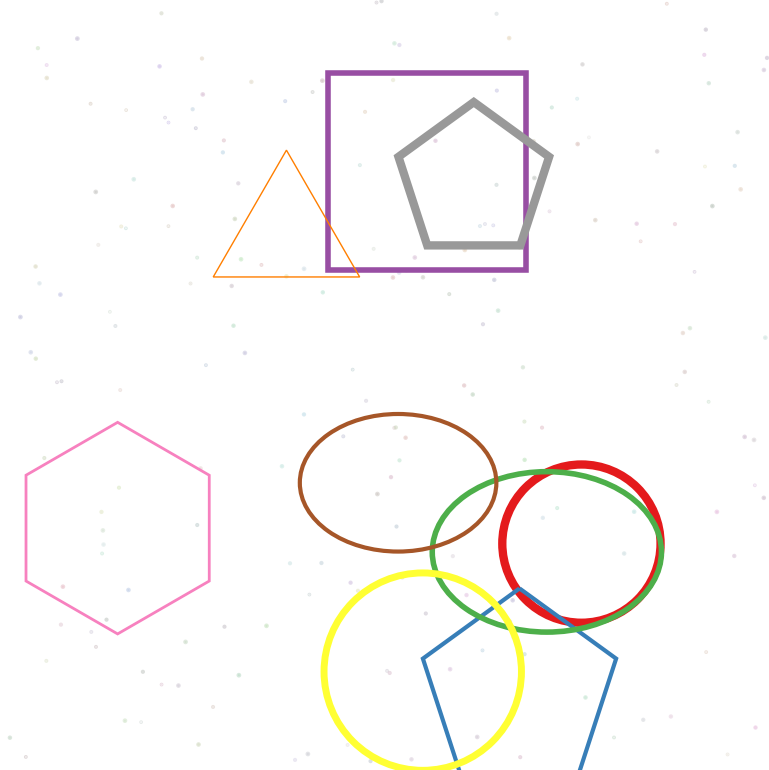[{"shape": "circle", "thickness": 3, "radius": 0.51, "center": [0.755, 0.294]}, {"shape": "pentagon", "thickness": 1.5, "radius": 0.66, "center": [0.675, 0.104]}, {"shape": "oval", "thickness": 2, "radius": 0.74, "center": [0.71, 0.283]}, {"shape": "square", "thickness": 2, "radius": 0.64, "center": [0.555, 0.777]}, {"shape": "triangle", "thickness": 0.5, "radius": 0.55, "center": [0.372, 0.695]}, {"shape": "circle", "thickness": 2.5, "radius": 0.64, "center": [0.549, 0.128]}, {"shape": "oval", "thickness": 1.5, "radius": 0.64, "center": [0.517, 0.373]}, {"shape": "hexagon", "thickness": 1, "radius": 0.69, "center": [0.153, 0.314]}, {"shape": "pentagon", "thickness": 3, "radius": 0.51, "center": [0.615, 0.765]}]